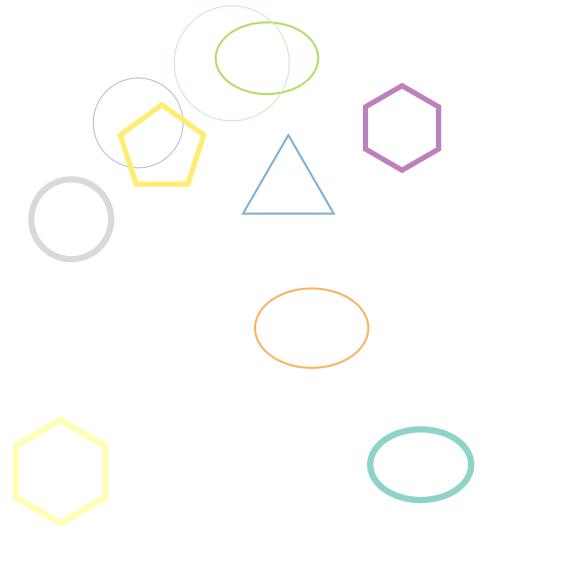[{"shape": "oval", "thickness": 3, "radius": 0.44, "center": [0.729, 0.194]}, {"shape": "hexagon", "thickness": 3, "radius": 0.45, "center": [0.105, 0.182]}, {"shape": "circle", "thickness": 0.5, "radius": 0.39, "center": [0.239, 0.786]}, {"shape": "triangle", "thickness": 1, "radius": 0.45, "center": [0.499, 0.675]}, {"shape": "oval", "thickness": 1, "radius": 0.49, "center": [0.54, 0.431]}, {"shape": "oval", "thickness": 1, "radius": 0.44, "center": [0.462, 0.898]}, {"shape": "circle", "thickness": 3, "radius": 0.35, "center": [0.123, 0.619]}, {"shape": "hexagon", "thickness": 2.5, "radius": 0.37, "center": [0.696, 0.778]}, {"shape": "circle", "thickness": 0.5, "radius": 0.5, "center": [0.401, 0.889]}, {"shape": "pentagon", "thickness": 2.5, "radius": 0.38, "center": [0.281, 0.742]}]